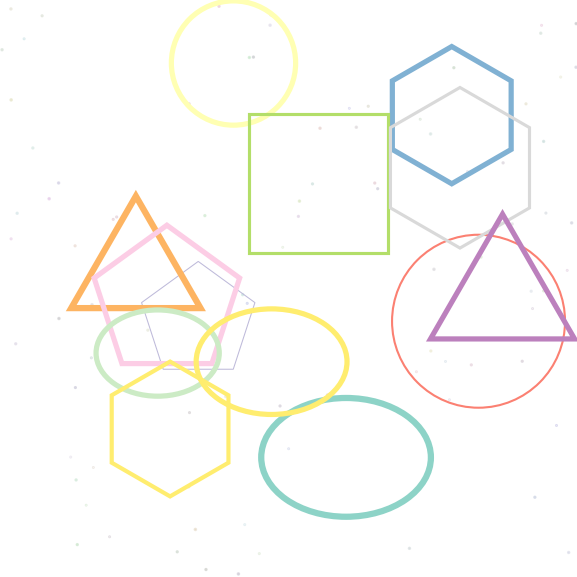[{"shape": "oval", "thickness": 3, "radius": 0.73, "center": [0.599, 0.207]}, {"shape": "circle", "thickness": 2.5, "radius": 0.54, "center": [0.404, 0.89]}, {"shape": "pentagon", "thickness": 0.5, "radius": 0.52, "center": [0.343, 0.443]}, {"shape": "circle", "thickness": 1, "radius": 0.75, "center": [0.829, 0.443]}, {"shape": "hexagon", "thickness": 2.5, "radius": 0.59, "center": [0.782, 0.8]}, {"shape": "triangle", "thickness": 3, "radius": 0.65, "center": [0.235, 0.53]}, {"shape": "square", "thickness": 1.5, "radius": 0.6, "center": [0.551, 0.682]}, {"shape": "pentagon", "thickness": 2.5, "radius": 0.66, "center": [0.289, 0.477]}, {"shape": "hexagon", "thickness": 1.5, "radius": 0.7, "center": [0.797, 0.709]}, {"shape": "triangle", "thickness": 2.5, "radius": 0.72, "center": [0.87, 0.484]}, {"shape": "oval", "thickness": 2.5, "radius": 0.53, "center": [0.273, 0.388]}, {"shape": "oval", "thickness": 2.5, "radius": 0.65, "center": [0.47, 0.373]}, {"shape": "hexagon", "thickness": 2, "radius": 0.58, "center": [0.295, 0.256]}]